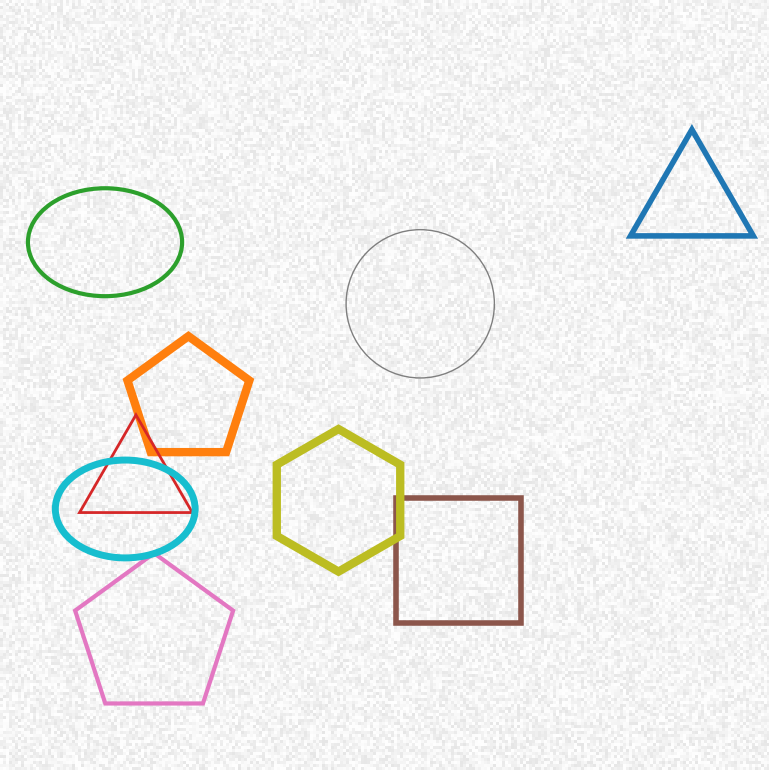[{"shape": "triangle", "thickness": 2, "radius": 0.46, "center": [0.899, 0.74]}, {"shape": "pentagon", "thickness": 3, "radius": 0.42, "center": [0.245, 0.48]}, {"shape": "oval", "thickness": 1.5, "radius": 0.5, "center": [0.136, 0.685]}, {"shape": "triangle", "thickness": 1, "radius": 0.42, "center": [0.177, 0.377]}, {"shape": "square", "thickness": 2, "radius": 0.4, "center": [0.596, 0.272]}, {"shape": "pentagon", "thickness": 1.5, "radius": 0.54, "center": [0.2, 0.174]}, {"shape": "circle", "thickness": 0.5, "radius": 0.48, "center": [0.546, 0.605]}, {"shape": "hexagon", "thickness": 3, "radius": 0.46, "center": [0.44, 0.35]}, {"shape": "oval", "thickness": 2.5, "radius": 0.45, "center": [0.163, 0.339]}]